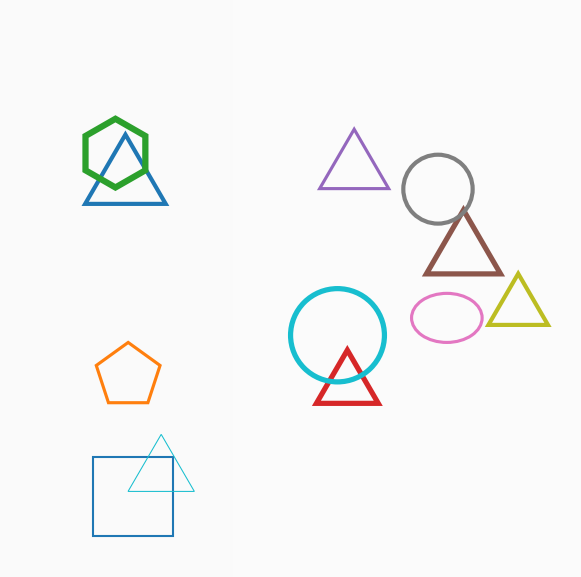[{"shape": "square", "thickness": 1, "radius": 0.34, "center": [0.229, 0.139]}, {"shape": "triangle", "thickness": 2, "radius": 0.4, "center": [0.216, 0.686]}, {"shape": "pentagon", "thickness": 1.5, "radius": 0.29, "center": [0.221, 0.348]}, {"shape": "hexagon", "thickness": 3, "radius": 0.3, "center": [0.199, 0.734]}, {"shape": "triangle", "thickness": 2.5, "radius": 0.31, "center": [0.598, 0.331]}, {"shape": "triangle", "thickness": 1.5, "radius": 0.34, "center": [0.609, 0.707]}, {"shape": "triangle", "thickness": 2.5, "radius": 0.37, "center": [0.797, 0.562]}, {"shape": "oval", "thickness": 1.5, "radius": 0.3, "center": [0.769, 0.449]}, {"shape": "circle", "thickness": 2, "radius": 0.3, "center": [0.754, 0.672]}, {"shape": "triangle", "thickness": 2, "radius": 0.3, "center": [0.892, 0.466]}, {"shape": "circle", "thickness": 2.5, "radius": 0.4, "center": [0.581, 0.419]}, {"shape": "triangle", "thickness": 0.5, "radius": 0.33, "center": [0.277, 0.181]}]